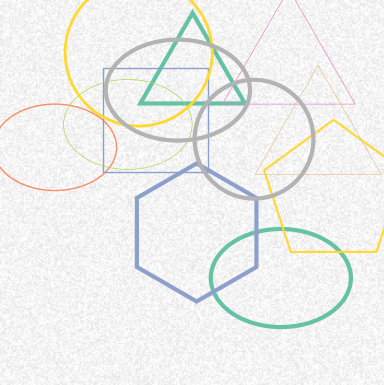[{"shape": "oval", "thickness": 3, "radius": 0.91, "center": [0.729, 0.278]}, {"shape": "triangle", "thickness": 3, "radius": 0.78, "center": [0.5, 0.81]}, {"shape": "oval", "thickness": 1, "radius": 0.8, "center": [0.142, 0.617]}, {"shape": "hexagon", "thickness": 3, "radius": 0.9, "center": [0.511, 0.396]}, {"shape": "square", "thickness": 1, "radius": 0.68, "center": [0.404, 0.689]}, {"shape": "triangle", "thickness": 0.5, "radius": 1.0, "center": [0.75, 0.829]}, {"shape": "oval", "thickness": 0.5, "radius": 0.83, "center": [0.332, 0.677]}, {"shape": "circle", "thickness": 2, "radius": 0.96, "center": [0.36, 0.864]}, {"shape": "pentagon", "thickness": 1.5, "radius": 0.95, "center": [0.866, 0.499]}, {"shape": "triangle", "thickness": 0.5, "radius": 0.95, "center": [0.827, 0.641]}, {"shape": "oval", "thickness": 3, "radius": 0.94, "center": [0.462, 0.766]}, {"shape": "circle", "thickness": 3, "radius": 0.77, "center": [0.66, 0.638]}]